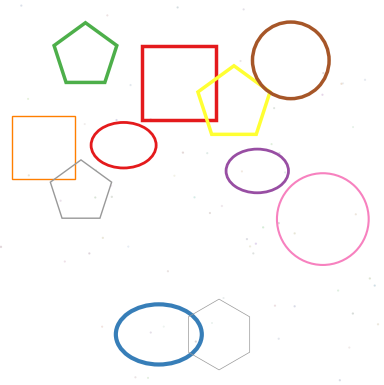[{"shape": "square", "thickness": 2.5, "radius": 0.48, "center": [0.465, 0.784]}, {"shape": "oval", "thickness": 2, "radius": 0.42, "center": [0.321, 0.623]}, {"shape": "oval", "thickness": 3, "radius": 0.56, "center": [0.413, 0.131]}, {"shape": "pentagon", "thickness": 2.5, "radius": 0.43, "center": [0.222, 0.855]}, {"shape": "oval", "thickness": 2, "radius": 0.41, "center": [0.668, 0.556]}, {"shape": "square", "thickness": 1, "radius": 0.41, "center": [0.114, 0.618]}, {"shape": "pentagon", "thickness": 2.5, "radius": 0.49, "center": [0.608, 0.731]}, {"shape": "circle", "thickness": 2.5, "radius": 0.5, "center": [0.755, 0.843]}, {"shape": "circle", "thickness": 1.5, "radius": 0.6, "center": [0.838, 0.431]}, {"shape": "pentagon", "thickness": 1, "radius": 0.42, "center": [0.21, 0.501]}, {"shape": "hexagon", "thickness": 0.5, "radius": 0.46, "center": [0.569, 0.131]}]